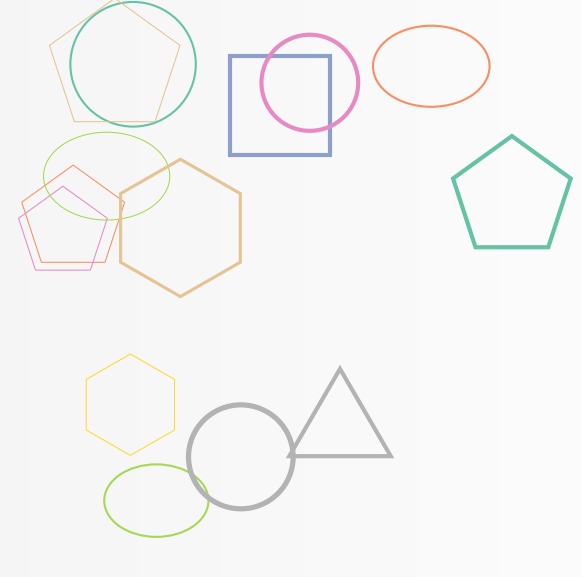[{"shape": "pentagon", "thickness": 2, "radius": 0.53, "center": [0.881, 0.657]}, {"shape": "circle", "thickness": 1, "radius": 0.54, "center": [0.229, 0.888]}, {"shape": "pentagon", "thickness": 0.5, "radius": 0.47, "center": [0.126, 0.62]}, {"shape": "oval", "thickness": 1, "radius": 0.5, "center": [0.742, 0.884]}, {"shape": "square", "thickness": 2, "radius": 0.43, "center": [0.482, 0.817]}, {"shape": "pentagon", "thickness": 0.5, "radius": 0.4, "center": [0.108, 0.596]}, {"shape": "circle", "thickness": 2, "radius": 0.42, "center": [0.533, 0.856]}, {"shape": "oval", "thickness": 1, "radius": 0.45, "center": [0.269, 0.132]}, {"shape": "oval", "thickness": 0.5, "radius": 0.54, "center": [0.183, 0.694]}, {"shape": "hexagon", "thickness": 0.5, "radius": 0.44, "center": [0.224, 0.298]}, {"shape": "hexagon", "thickness": 1.5, "radius": 0.59, "center": [0.31, 0.604]}, {"shape": "pentagon", "thickness": 0.5, "radius": 0.59, "center": [0.197, 0.884]}, {"shape": "triangle", "thickness": 2, "radius": 0.5, "center": [0.585, 0.26]}, {"shape": "circle", "thickness": 2.5, "radius": 0.45, "center": [0.414, 0.208]}]